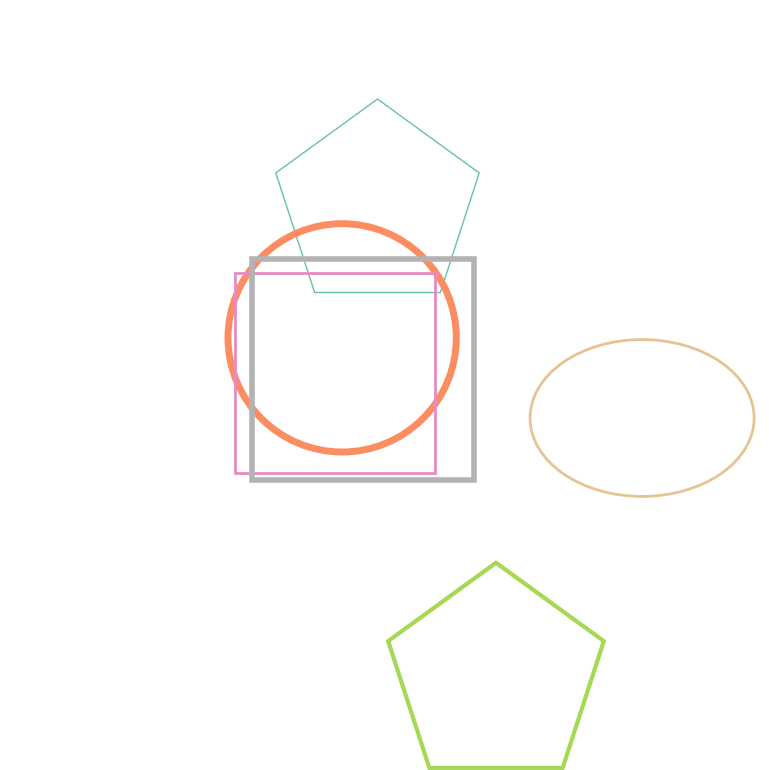[{"shape": "pentagon", "thickness": 0.5, "radius": 0.69, "center": [0.49, 0.732]}, {"shape": "circle", "thickness": 2.5, "radius": 0.74, "center": [0.444, 0.561]}, {"shape": "square", "thickness": 1, "radius": 0.65, "center": [0.435, 0.515]}, {"shape": "pentagon", "thickness": 1.5, "radius": 0.74, "center": [0.644, 0.122]}, {"shape": "oval", "thickness": 1, "radius": 0.73, "center": [0.834, 0.457]}, {"shape": "square", "thickness": 2, "radius": 0.72, "center": [0.471, 0.52]}]